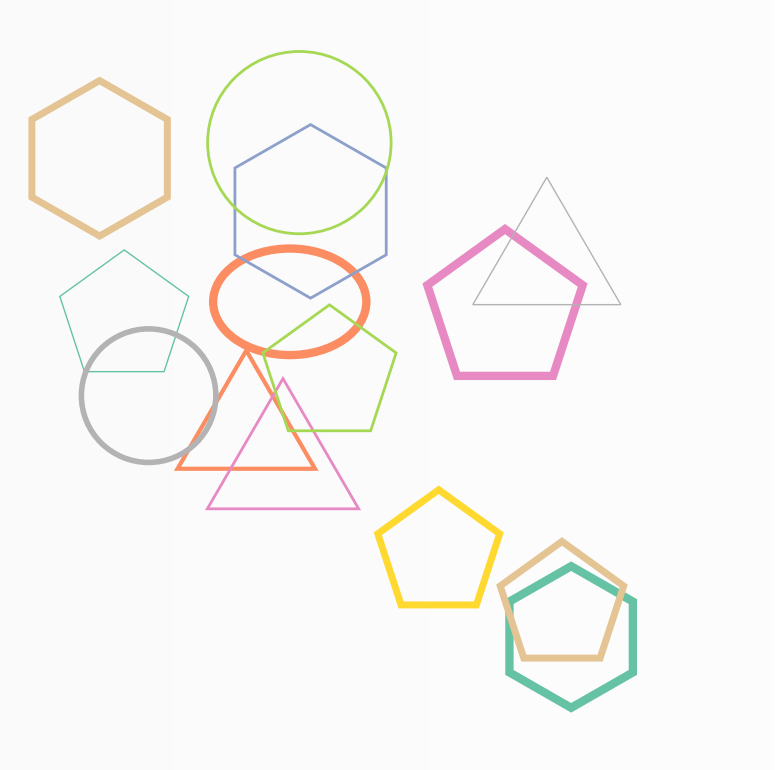[{"shape": "pentagon", "thickness": 0.5, "radius": 0.44, "center": [0.16, 0.588]}, {"shape": "hexagon", "thickness": 3, "radius": 0.46, "center": [0.737, 0.173]}, {"shape": "triangle", "thickness": 1.5, "radius": 0.51, "center": [0.318, 0.442]}, {"shape": "oval", "thickness": 3, "radius": 0.49, "center": [0.374, 0.608]}, {"shape": "hexagon", "thickness": 1, "radius": 0.56, "center": [0.401, 0.725]}, {"shape": "pentagon", "thickness": 3, "radius": 0.53, "center": [0.652, 0.597]}, {"shape": "triangle", "thickness": 1, "radius": 0.56, "center": [0.365, 0.396]}, {"shape": "pentagon", "thickness": 1, "radius": 0.45, "center": [0.425, 0.514]}, {"shape": "circle", "thickness": 1, "radius": 0.59, "center": [0.386, 0.815]}, {"shape": "pentagon", "thickness": 2.5, "radius": 0.41, "center": [0.566, 0.281]}, {"shape": "pentagon", "thickness": 2.5, "radius": 0.42, "center": [0.725, 0.213]}, {"shape": "hexagon", "thickness": 2.5, "radius": 0.5, "center": [0.129, 0.794]}, {"shape": "circle", "thickness": 2, "radius": 0.43, "center": [0.192, 0.486]}, {"shape": "triangle", "thickness": 0.5, "radius": 0.55, "center": [0.706, 0.659]}]